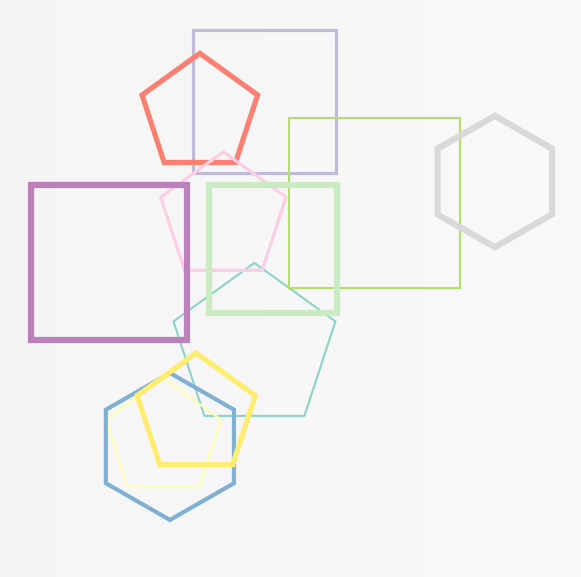[{"shape": "pentagon", "thickness": 1, "radius": 0.73, "center": [0.438, 0.397]}, {"shape": "pentagon", "thickness": 1, "radius": 0.52, "center": [0.281, 0.24]}, {"shape": "square", "thickness": 1.5, "radius": 0.62, "center": [0.455, 0.824]}, {"shape": "pentagon", "thickness": 2.5, "radius": 0.52, "center": [0.344, 0.802]}, {"shape": "hexagon", "thickness": 2, "radius": 0.64, "center": [0.292, 0.226]}, {"shape": "square", "thickness": 1, "radius": 0.74, "center": [0.645, 0.648]}, {"shape": "pentagon", "thickness": 1.5, "radius": 0.57, "center": [0.384, 0.623]}, {"shape": "hexagon", "thickness": 3, "radius": 0.57, "center": [0.851, 0.685]}, {"shape": "square", "thickness": 3, "radius": 0.67, "center": [0.187, 0.544]}, {"shape": "square", "thickness": 3, "radius": 0.55, "center": [0.47, 0.567]}, {"shape": "pentagon", "thickness": 2.5, "radius": 0.53, "center": [0.338, 0.281]}]